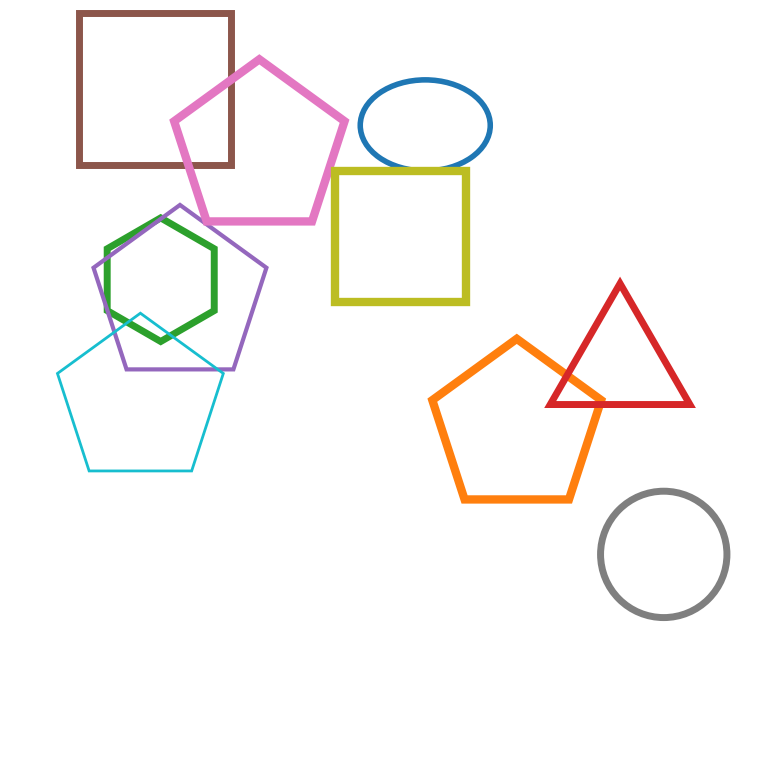[{"shape": "oval", "thickness": 2, "radius": 0.42, "center": [0.552, 0.837]}, {"shape": "pentagon", "thickness": 3, "radius": 0.58, "center": [0.671, 0.445]}, {"shape": "hexagon", "thickness": 2.5, "radius": 0.4, "center": [0.209, 0.637]}, {"shape": "triangle", "thickness": 2.5, "radius": 0.52, "center": [0.805, 0.527]}, {"shape": "pentagon", "thickness": 1.5, "radius": 0.59, "center": [0.234, 0.616]}, {"shape": "square", "thickness": 2.5, "radius": 0.49, "center": [0.202, 0.884]}, {"shape": "pentagon", "thickness": 3, "radius": 0.58, "center": [0.337, 0.807]}, {"shape": "circle", "thickness": 2.5, "radius": 0.41, "center": [0.862, 0.28]}, {"shape": "square", "thickness": 3, "radius": 0.43, "center": [0.52, 0.693]}, {"shape": "pentagon", "thickness": 1, "radius": 0.57, "center": [0.182, 0.48]}]